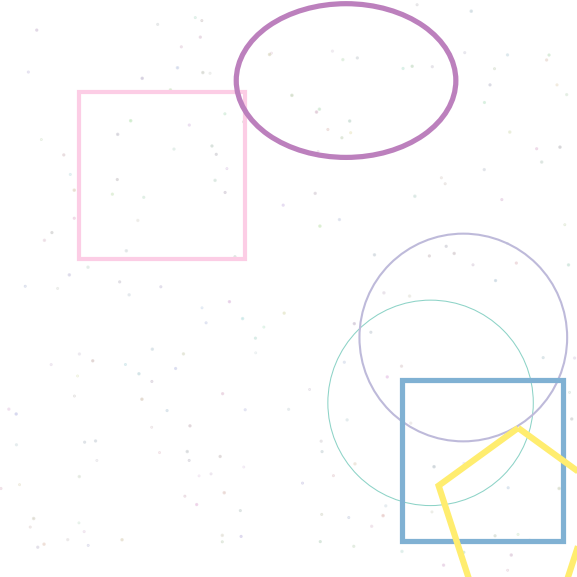[{"shape": "circle", "thickness": 0.5, "radius": 0.89, "center": [0.746, 0.302]}, {"shape": "circle", "thickness": 1, "radius": 0.9, "center": [0.802, 0.415]}, {"shape": "square", "thickness": 2.5, "radius": 0.7, "center": [0.836, 0.202]}, {"shape": "square", "thickness": 2, "radius": 0.72, "center": [0.281, 0.695]}, {"shape": "oval", "thickness": 2.5, "radius": 0.95, "center": [0.599, 0.86]}, {"shape": "pentagon", "thickness": 3, "radius": 0.72, "center": [0.897, 0.113]}]